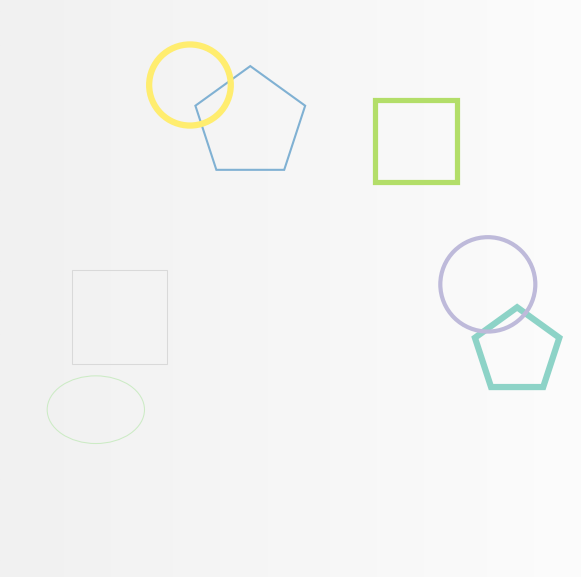[{"shape": "pentagon", "thickness": 3, "radius": 0.38, "center": [0.89, 0.391]}, {"shape": "circle", "thickness": 2, "radius": 0.41, "center": [0.839, 0.507]}, {"shape": "pentagon", "thickness": 1, "radius": 0.5, "center": [0.431, 0.785]}, {"shape": "square", "thickness": 2.5, "radius": 0.35, "center": [0.715, 0.755]}, {"shape": "square", "thickness": 0.5, "radius": 0.41, "center": [0.206, 0.45]}, {"shape": "oval", "thickness": 0.5, "radius": 0.42, "center": [0.165, 0.29]}, {"shape": "circle", "thickness": 3, "radius": 0.35, "center": [0.327, 0.852]}]